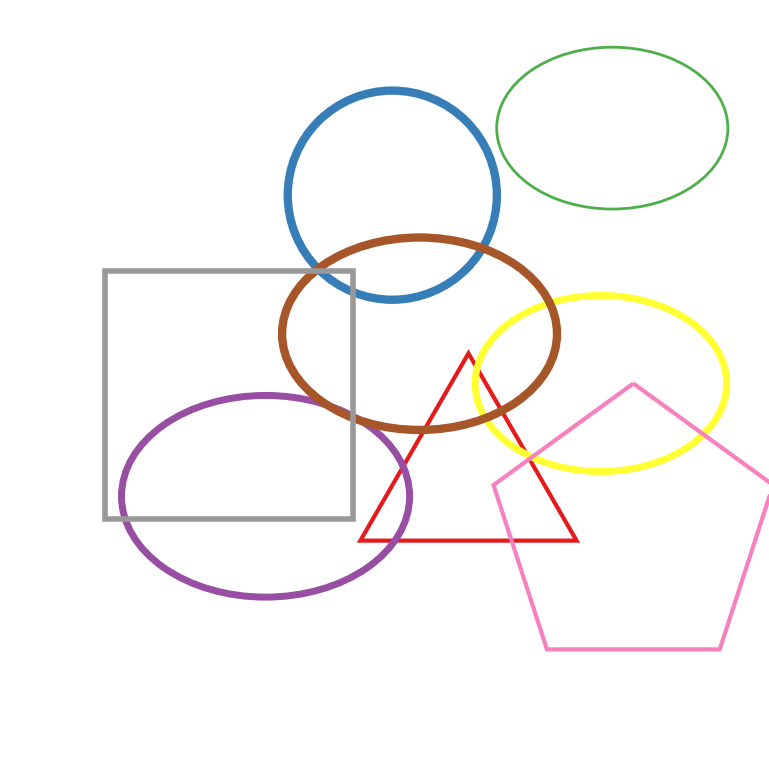[{"shape": "triangle", "thickness": 1.5, "radius": 0.81, "center": [0.608, 0.379]}, {"shape": "circle", "thickness": 3, "radius": 0.68, "center": [0.509, 0.747]}, {"shape": "oval", "thickness": 1, "radius": 0.75, "center": [0.795, 0.834]}, {"shape": "oval", "thickness": 2.5, "radius": 0.94, "center": [0.345, 0.355]}, {"shape": "oval", "thickness": 2.5, "radius": 0.82, "center": [0.78, 0.502]}, {"shape": "oval", "thickness": 3, "radius": 0.89, "center": [0.545, 0.567]}, {"shape": "pentagon", "thickness": 1.5, "radius": 0.95, "center": [0.823, 0.311]}, {"shape": "square", "thickness": 2, "radius": 0.8, "center": [0.297, 0.487]}]